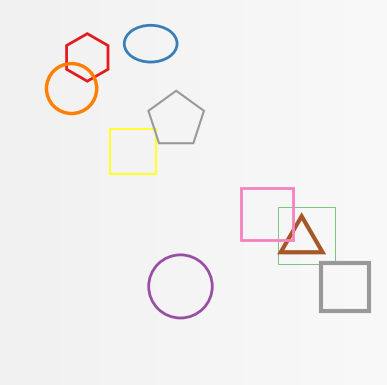[{"shape": "hexagon", "thickness": 2, "radius": 0.31, "center": [0.225, 0.851]}, {"shape": "oval", "thickness": 2, "radius": 0.34, "center": [0.389, 0.887]}, {"shape": "square", "thickness": 0.5, "radius": 0.37, "center": [0.791, 0.388]}, {"shape": "circle", "thickness": 2, "radius": 0.41, "center": [0.466, 0.256]}, {"shape": "circle", "thickness": 2.5, "radius": 0.32, "center": [0.185, 0.77]}, {"shape": "square", "thickness": 1.5, "radius": 0.3, "center": [0.344, 0.607]}, {"shape": "triangle", "thickness": 3, "radius": 0.31, "center": [0.778, 0.376]}, {"shape": "square", "thickness": 2, "radius": 0.34, "center": [0.688, 0.444]}, {"shape": "square", "thickness": 3, "radius": 0.31, "center": [0.889, 0.255]}, {"shape": "pentagon", "thickness": 1.5, "radius": 0.38, "center": [0.455, 0.689]}]